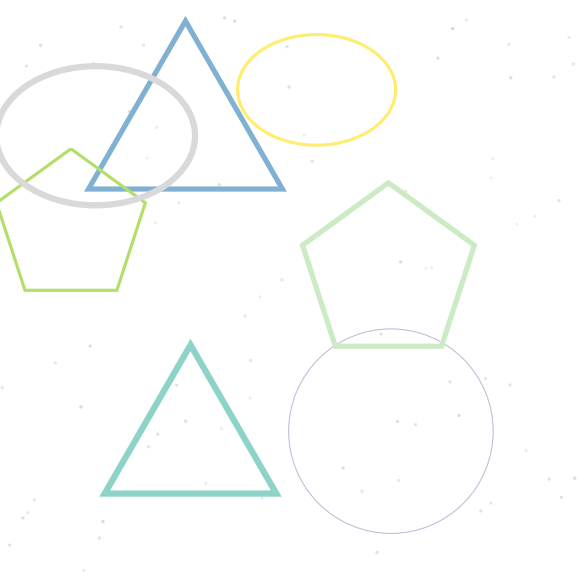[{"shape": "triangle", "thickness": 3, "radius": 0.86, "center": [0.33, 0.23]}, {"shape": "circle", "thickness": 0.5, "radius": 0.89, "center": [0.677, 0.253]}, {"shape": "triangle", "thickness": 2.5, "radius": 0.97, "center": [0.321, 0.769]}, {"shape": "pentagon", "thickness": 1.5, "radius": 0.68, "center": [0.123, 0.606]}, {"shape": "oval", "thickness": 3, "radius": 0.86, "center": [0.166, 0.764]}, {"shape": "pentagon", "thickness": 2.5, "radius": 0.78, "center": [0.673, 0.526]}, {"shape": "oval", "thickness": 1.5, "radius": 0.68, "center": [0.548, 0.844]}]